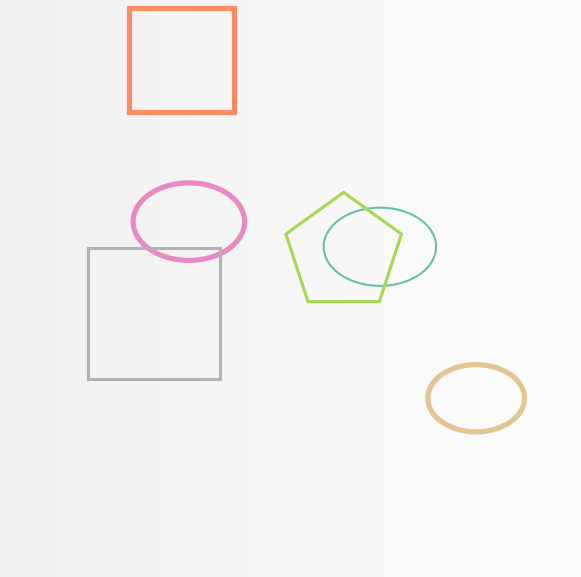[{"shape": "oval", "thickness": 1, "radius": 0.48, "center": [0.654, 0.572]}, {"shape": "square", "thickness": 2.5, "radius": 0.45, "center": [0.313, 0.896]}, {"shape": "oval", "thickness": 2.5, "radius": 0.48, "center": [0.325, 0.615]}, {"shape": "pentagon", "thickness": 1.5, "radius": 0.52, "center": [0.591, 0.561]}, {"shape": "oval", "thickness": 2.5, "radius": 0.42, "center": [0.819, 0.31]}, {"shape": "square", "thickness": 1.5, "radius": 0.57, "center": [0.265, 0.456]}]